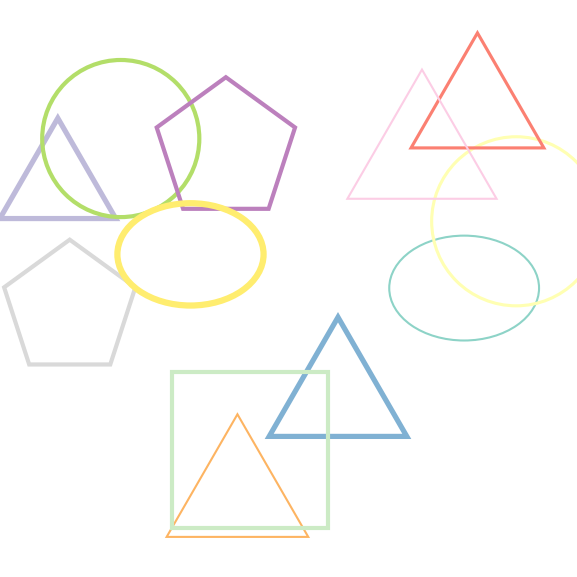[{"shape": "oval", "thickness": 1, "radius": 0.65, "center": [0.804, 0.5]}, {"shape": "circle", "thickness": 1.5, "radius": 0.73, "center": [0.894, 0.616]}, {"shape": "triangle", "thickness": 2.5, "radius": 0.58, "center": [0.1, 0.679]}, {"shape": "triangle", "thickness": 1.5, "radius": 0.66, "center": [0.827, 0.809]}, {"shape": "triangle", "thickness": 2.5, "radius": 0.69, "center": [0.585, 0.312]}, {"shape": "triangle", "thickness": 1, "radius": 0.71, "center": [0.411, 0.14]}, {"shape": "circle", "thickness": 2, "radius": 0.68, "center": [0.209, 0.759]}, {"shape": "triangle", "thickness": 1, "radius": 0.75, "center": [0.731, 0.73]}, {"shape": "pentagon", "thickness": 2, "radius": 0.6, "center": [0.121, 0.465]}, {"shape": "pentagon", "thickness": 2, "radius": 0.63, "center": [0.391, 0.739]}, {"shape": "square", "thickness": 2, "radius": 0.67, "center": [0.433, 0.22]}, {"shape": "oval", "thickness": 3, "radius": 0.63, "center": [0.33, 0.559]}]